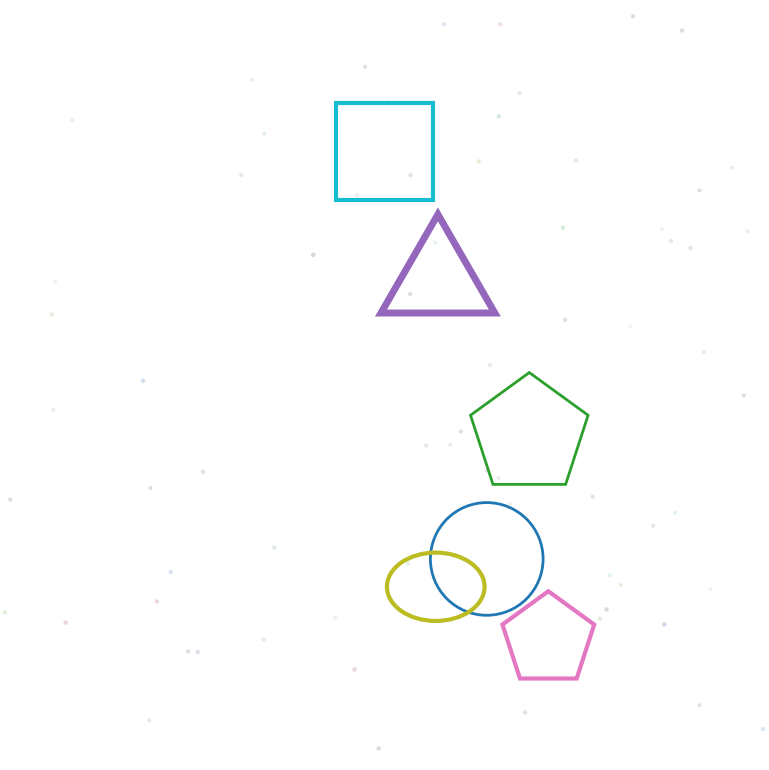[{"shape": "circle", "thickness": 1, "radius": 0.37, "center": [0.632, 0.274]}, {"shape": "pentagon", "thickness": 1, "radius": 0.4, "center": [0.687, 0.436]}, {"shape": "triangle", "thickness": 2.5, "radius": 0.43, "center": [0.569, 0.636]}, {"shape": "pentagon", "thickness": 1.5, "radius": 0.31, "center": [0.712, 0.17]}, {"shape": "oval", "thickness": 1.5, "radius": 0.32, "center": [0.566, 0.238]}, {"shape": "square", "thickness": 1.5, "radius": 0.31, "center": [0.5, 0.803]}]